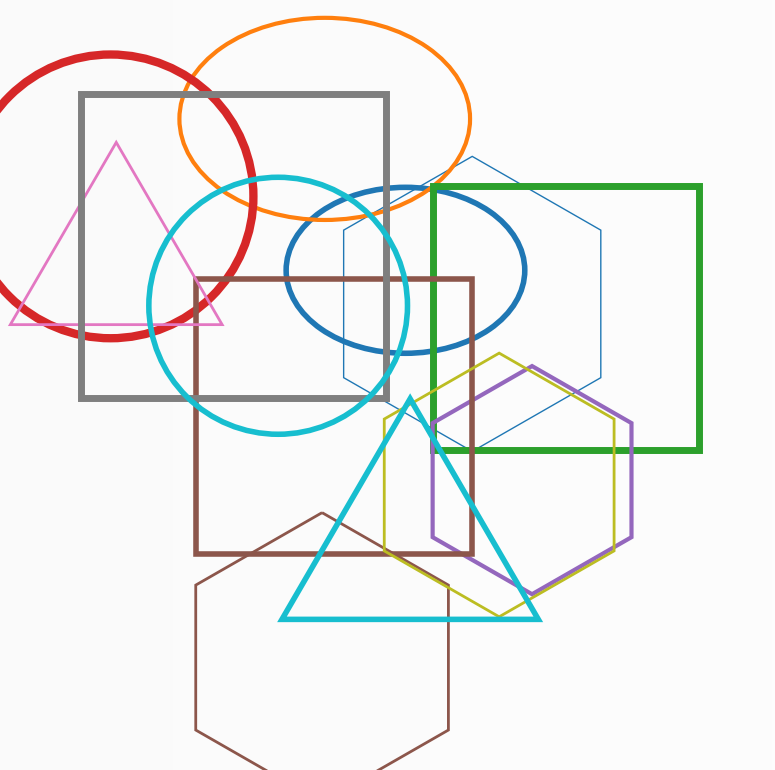[{"shape": "hexagon", "thickness": 0.5, "radius": 0.96, "center": [0.609, 0.605]}, {"shape": "oval", "thickness": 2, "radius": 0.77, "center": [0.523, 0.649]}, {"shape": "oval", "thickness": 1.5, "radius": 0.94, "center": [0.419, 0.846]}, {"shape": "square", "thickness": 2.5, "radius": 0.86, "center": [0.73, 0.587]}, {"shape": "circle", "thickness": 3, "radius": 0.92, "center": [0.143, 0.745]}, {"shape": "hexagon", "thickness": 1.5, "radius": 0.74, "center": [0.687, 0.376]}, {"shape": "square", "thickness": 2, "radius": 0.89, "center": [0.431, 0.459]}, {"shape": "hexagon", "thickness": 1, "radius": 0.94, "center": [0.416, 0.146]}, {"shape": "triangle", "thickness": 1, "radius": 0.79, "center": [0.15, 0.657]}, {"shape": "square", "thickness": 2.5, "radius": 0.98, "center": [0.301, 0.68]}, {"shape": "hexagon", "thickness": 1, "radius": 0.86, "center": [0.644, 0.37]}, {"shape": "triangle", "thickness": 2, "radius": 0.95, "center": [0.529, 0.291]}, {"shape": "circle", "thickness": 2, "radius": 0.83, "center": [0.359, 0.603]}]